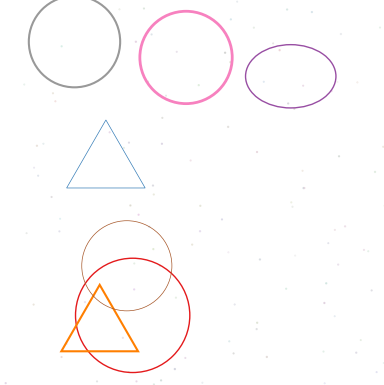[{"shape": "circle", "thickness": 1, "radius": 0.74, "center": [0.345, 0.181]}, {"shape": "triangle", "thickness": 0.5, "radius": 0.59, "center": [0.275, 0.571]}, {"shape": "oval", "thickness": 1, "radius": 0.59, "center": [0.755, 0.802]}, {"shape": "triangle", "thickness": 1.5, "radius": 0.58, "center": [0.259, 0.145]}, {"shape": "circle", "thickness": 0.5, "radius": 0.59, "center": [0.329, 0.31]}, {"shape": "circle", "thickness": 2, "radius": 0.6, "center": [0.483, 0.851]}, {"shape": "circle", "thickness": 1.5, "radius": 0.59, "center": [0.193, 0.892]}]